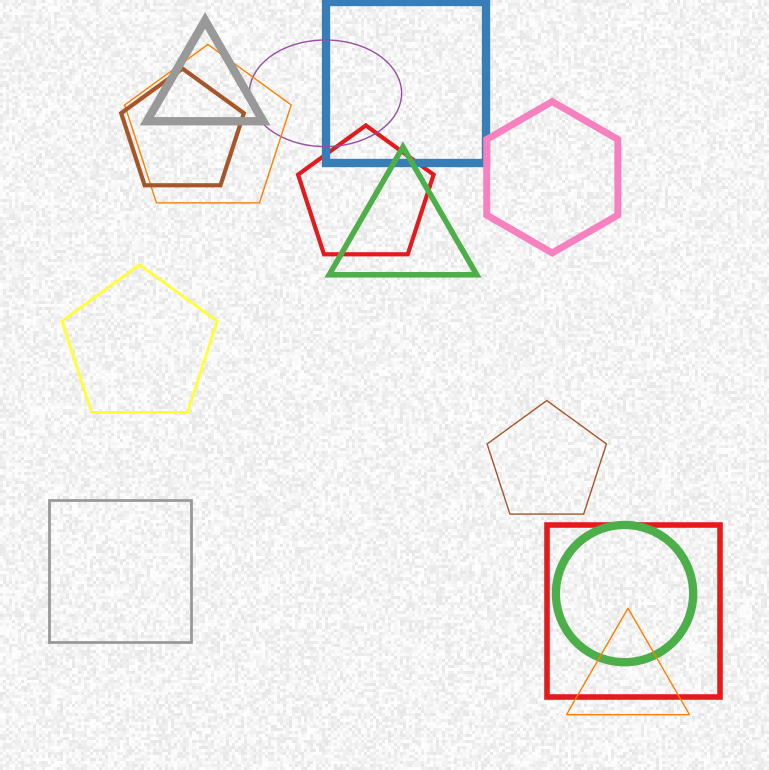[{"shape": "pentagon", "thickness": 1.5, "radius": 0.46, "center": [0.475, 0.745]}, {"shape": "square", "thickness": 2, "radius": 0.56, "center": [0.823, 0.206]}, {"shape": "square", "thickness": 3, "radius": 0.52, "center": [0.527, 0.893]}, {"shape": "circle", "thickness": 3, "radius": 0.45, "center": [0.811, 0.229]}, {"shape": "triangle", "thickness": 2, "radius": 0.55, "center": [0.523, 0.698]}, {"shape": "oval", "thickness": 0.5, "radius": 0.49, "center": [0.423, 0.879]}, {"shape": "pentagon", "thickness": 0.5, "radius": 0.57, "center": [0.27, 0.829]}, {"shape": "triangle", "thickness": 0.5, "radius": 0.46, "center": [0.816, 0.118]}, {"shape": "pentagon", "thickness": 1, "radius": 0.53, "center": [0.181, 0.55]}, {"shape": "pentagon", "thickness": 1.5, "radius": 0.42, "center": [0.237, 0.827]}, {"shape": "pentagon", "thickness": 0.5, "radius": 0.41, "center": [0.71, 0.398]}, {"shape": "hexagon", "thickness": 2.5, "radius": 0.49, "center": [0.717, 0.77]}, {"shape": "square", "thickness": 1, "radius": 0.46, "center": [0.156, 0.259]}, {"shape": "triangle", "thickness": 3, "radius": 0.44, "center": [0.266, 0.886]}]